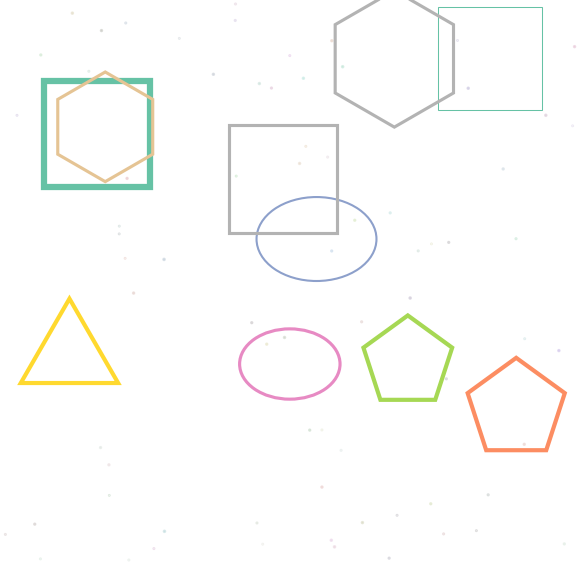[{"shape": "square", "thickness": 0.5, "radius": 0.45, "center": [0.849, 0.898]}, {"shape": "square", "thickness": 3, "radius": 0.46, "center": [0.168, 0.767]}, {"shape": "pentagon", "thickness": 2, "radius": 0.44, "center": [0.894, 0.291]}, {"shape": "oval", "thickness": 1, "radius": 0.52, "center": [0.548, 0.585]}, {"shape": "oval", "thickness": 1.5, "radius": 0.43, "center": [0.502, 0.369]}, {"shape": "pentagon", "thickness": 2, "radius": 0.4, "center": [0.706, 0.372]}, {"shape": "triangle", "thickness": 2, "radius": 0.49, "center": [0.12, 0.385]}, {"shape": "hexagon", "thickness": 1.5, "radius": 0.47, "center": [0.182, 0.78]}, {"shape": "square", "thickness": 1.5, "radius": 0.47, "center": [0.49, 0.689]}, {"shape": "hexagon", "thickness": 1.5, "radius": 0.59, "center": [0.683, 0.897]}]